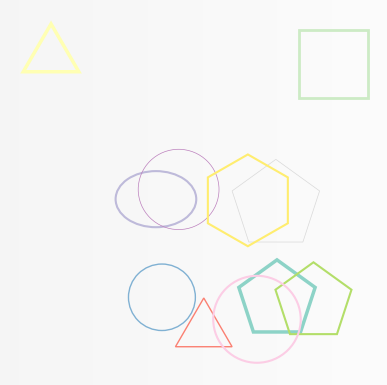[{"shape": "pentagon", "thickness": 2.5, "radius": 0.52, "center": [0.715, 0.221]}, {"shape": "triangle", "thickness": 2.5, "radius": 0.41, "center": [0.132, 0.855]}, {"shape": "oval", "thickness": 1.5, "radius": 0.52, "center": [0.402, 0.483]}, {"shape": "triangle", "thickness": 1, "radius": 0.42, "center": [0.526, 0.142]}, {"shape": "circle", "thickness": 1, "radius": 0.43, "center": [0.418, 0.228]}, {"shape": "pentagon", "thickness": 1.5, "radius": 0.52, "center": [0.809, 0.216]}, {"shape": "circle", "thickness": 1.5, "radius": 0.56, "center": [0.663, 0.171]}, {"shape": "pentagon", "thickness": 0.5, "radius": 0.59, "center": [0.712, 0.467]}, {"shape": "circle", "thickness": 0.5, "radius": 0.52, "center": [0.461, 0.508]}, {"shape": "square", "thickness": 2, "radius": 0.44, "center": [0.86, 0.833]}, {"shape": "hexagon", "thickness": 1.5, "radius": 0.6, "center": [0.64, 0.48]}]